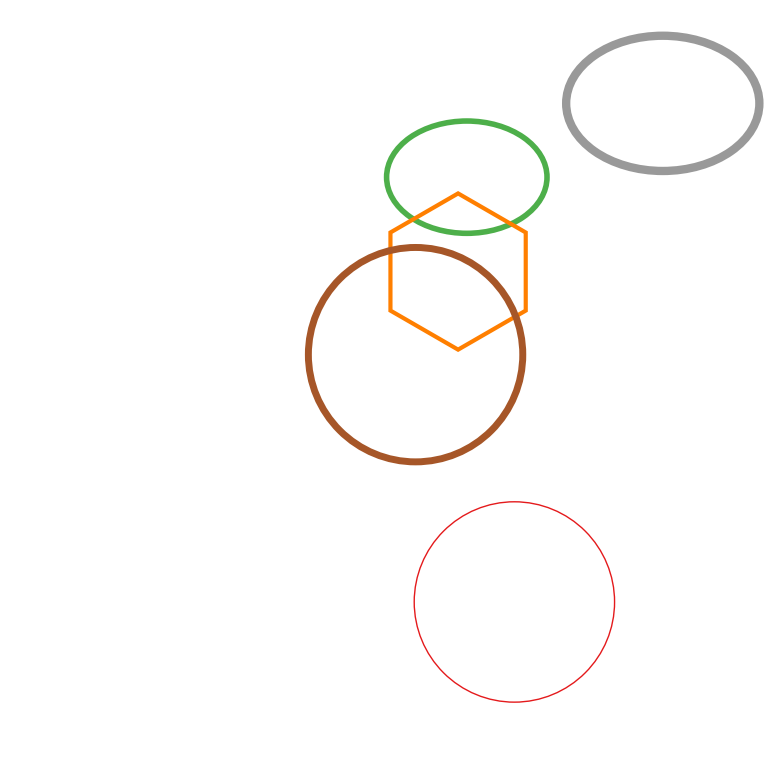[{"shape": "circle", "thickness": 0.5, "radius": 0.65, "center": [0.668, 0.218]}, {"shape": "oval", "thickness": 2, "radius": 0.52, "center": [0.606, 0.77]}, {"shape": "hexagon", "thickness": 1.5, "radius": 0.51, "center": [0.595, 0.647]}, {"shape": "circle", "thickness": 2.5, "radius": 0.7, "center": [0.54, 0.539]}, {"shape": "oval", "thickness": 3, "radius": 0.63, "center": [0.861, 0.866]}]